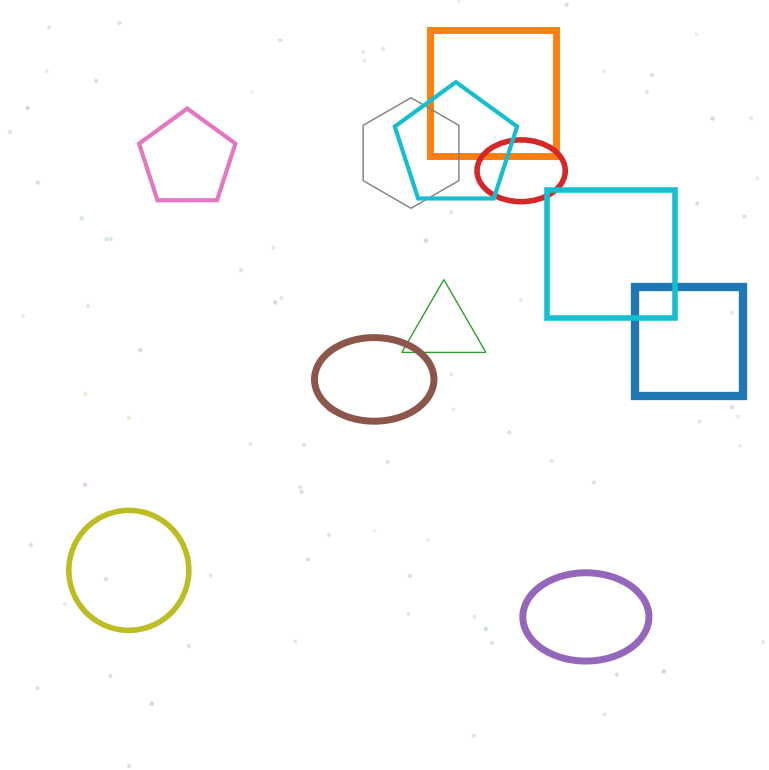[{"shape": "square", "thickness": 3, "radius": 0.35, "center": [0.895, 0.556]}, {"shape": "square", "thickness": 2.5, "radius": 0.41, "center": [0.64, 0.879]}, {"shape": "triangle", "thickness": 0.5, "radius": 0.32, "center": [0.576, 0.574]}, {"shape": "oval", "thickness": 2, "radius": 0.29, "center": [0.677, 0.778]}, {"shape": "oval", "thickness": 2.5, "radius": 0.41, "center": [0.761, 0.199]}, {"shape": "oval", "thickness": 2.5, "radius": 0.39, "center": [0.486, 0.507]}, {"shape": "pentagon", "thickness": 1.5, "radius": 0.33, "center": [0.243, 0.793]}, {"shape": "hexagon", "thickness": 0.5, "radius": 0.36, "center": [0.534, 0.801]}, {"shape": "circle", "thickness": 2, "radius": 0.39, "center": [0.167, 0.259]}, {"shape": "square", "thickness": 2, "radius": 0.42, "center": [0.794, 0.67]}, {"shape": "pentagon", "thickness": 1.5, "radius": 0.42, "center": [0.592, 0.81]}]